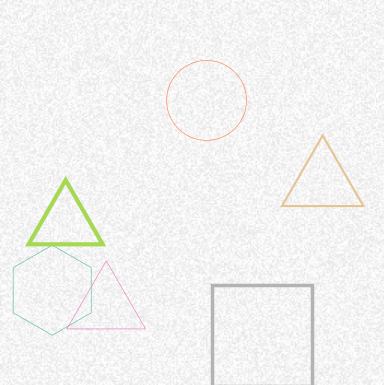[{"shape": "hexagon", "thickness": 0.5, "radius": 0.59, "center": [0.136, 0.246]}, {"shape": "circle", "thickness": 0.5, "radius": 0.52, "center": [0.537, 0.739]}, {"shape": "triangle", "thickness": 0.5, "radius": 0.59, "center": [0.276, 0.205]}, {"shape": "triangle", "thickness": 3, "radius": 0.56, "center": [0.17, 0.421]}, {"shape": "triangle", "thickness": 1.5, "radius": 0.61, "center": [0.838, 0.526]}, {"shape": "square", "thickness": 2.5, "radius": 0.65, "center": [0.681, 0.129]}]